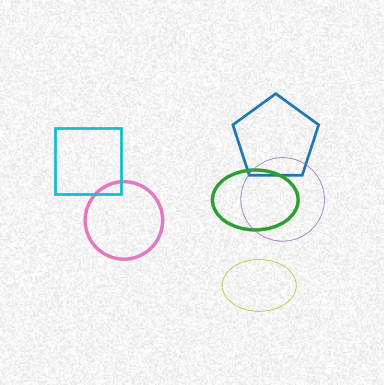[{"shape": "pentagon", "thickness": 2, "radius": 0.59, "center": [0.716, 0.64]}, {"shape": "oval", "thickness": 2.5, "radius": 0.56, "center": [0.663, 0.481]}, {"shape": "circle", "thickness": 0.5, "radius": 0.54, "center": [0.734, 0.482]}, {"shape": "circle", "thickness": 2.5, "radius": 0.5, "center": [0.322, 0.427]}, {"shape": "oval", "thickness": 0.5, "radius": 0.48, "center": [0.673, 0.259]}, {"shape": "square", "thickness": 2, "radius": 0.43, "center": [0.228, 0.582]}]